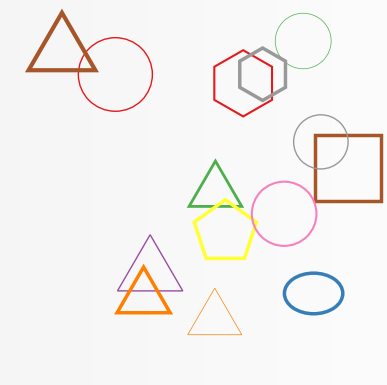[{"shape": "hexagon", "thickness": 1.5, "radius": 0.43, "center": [0.628, 0.784]}, {"shape": "circle", "thickness": 1, "radius": 0.48, "center": [0.298, 0.807]}, {"shape": "oval", "thickness": 2.5, "radius": 0.38, "center": [0.809, 0.238]}, {"shape": "circle", "thickness": 0.5, "radius": 0.36, "center": [0.782, 0.893]}, {"shape": "triangle", "thickness": 2, "radius": 0.39, "center": [0.556, 0.503]}, {"shape": "triangle", "thickness": 1, "radius": 0.49, "center": [0.387, 0.293]}, {"shape": "triangle", "thickness": 0.5, "radius": 0.4, "center": [0.554, 0.171]}, {"shape": "triangle", "thickness": 2.5, "radius": 0.4, "center": [0.371, 0.227]}, {"shape": "pentagon", "thickness": 2.5, "radius": 0.42, "center": [0.581, 0.397]}, {"shape": "square", "thickness": 2.5, "radius": 0.43, "center": [0.897, 0.564]}, {"shape": "triangle", "thickness": 3, "radius": 0.5, "center": [0.16, 0.867]}, {"shape": "circle", "thickness": 1.5, "radius": 0.42, "center": [0.733, 0.445]}, {"shape": "circle", "thickness": 1, "radius": 0.35, "center": [0.828, 0.631]}, {"shape": "hexagon", "thickness": 2.5, "radius": 0.34, "center": [0.678, 0.807]}]